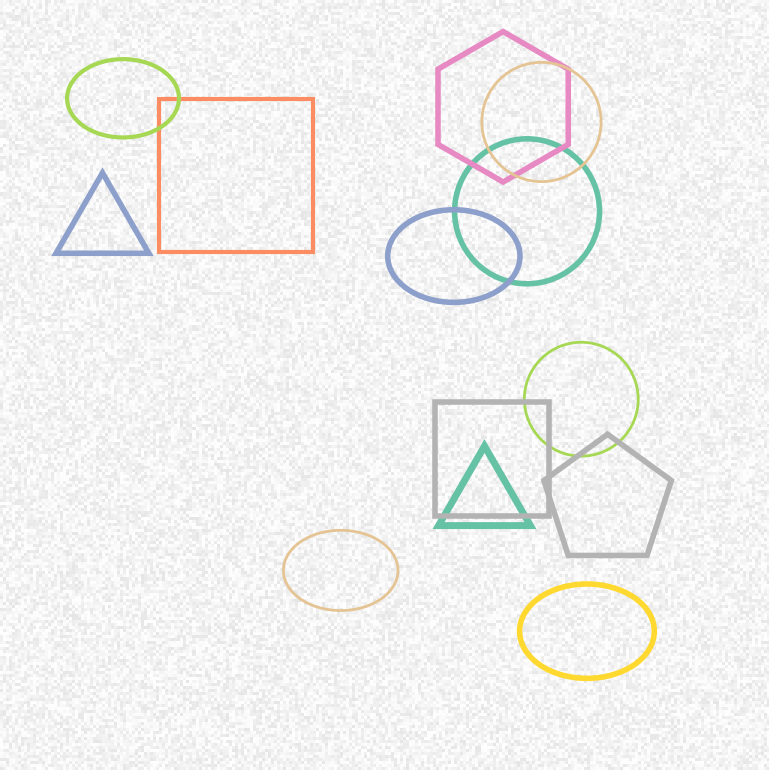[{"shape": "circle", "thickness": 2, "radius": 0.47, "center": [0.685, 0.726]}, {"shape": "triangle", "thickness": 2.5, "radius": 0.34, "center": [0.629, 0.352]}, {"shape": "square", "thickness": 1.5, "radius": 0.5, "center": [0.307, 0.773]}, {"shape": "triangle", "thickness": 2, "radius": 0.35, "center": [0.133, 0.706]}, {"shape": "oval", "thickness": 2, "radius": 0.43, "center": [0.589, 0.667]}, {"shape": "hexagon", "thickness": 2, "radius": 0.49, "center": [0.653, 0.861]}, {"shape": "circle", "thickness": 1, "radius": 0.37, "center": [0.755, 0.482]}, {"shape": "oval", "thickness": 1.5, "radius": 0.36, "center": [0.16, 0.872]}, {"shape": "oval", "thickness": 2, "radius": 0.44, "center": [0.762, 0.18]}, {"shape": "oval", "thickness": 1, "radius": 0.37, "center": [0.442, 0.259]}, {"shape": "circle", "thickness": 1, "radius": 0.39, "center": [0.703, 0.842]}, {"shape": "pentagon", "thickness": 2, "radius": 0.44, "center": [0.789, 0.349]}, {"shape": "square", "thickness": 2, "radius": 0.37, "center": [0.639, 0.404]}]